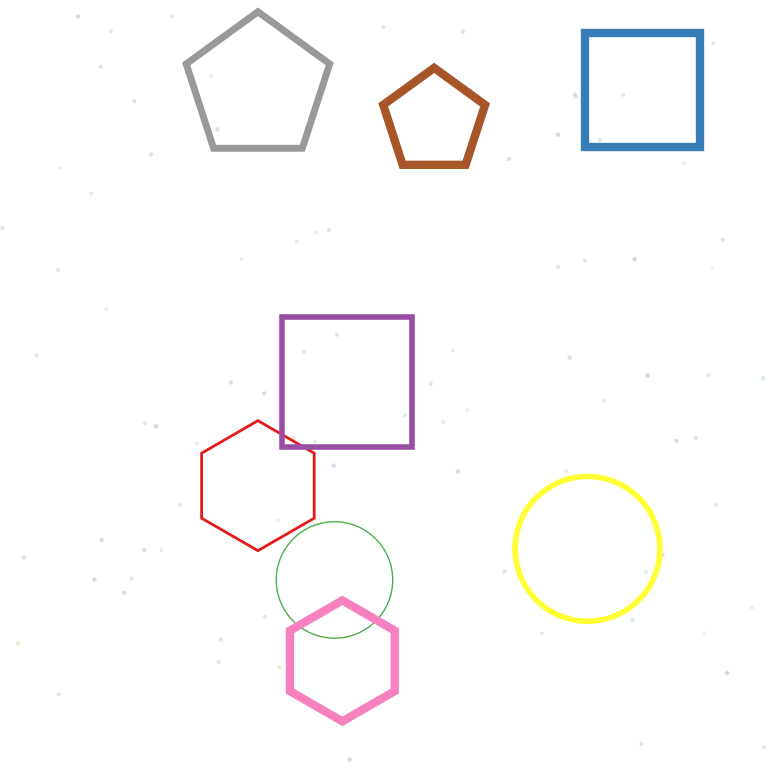[{"shape": "hexagon", "thickness": 1, "radius": 0.42, "center": [0.335, 0.369]}, {"shape": "square", "thickness": 3, "radius": 0.37, "center": [0.835, 0.883]}, {"shape": "circle", "thickness": 0.5, "radius": 0.38, "center": [0.434, 0.247]}, {"shape": "square", "thickness": 2, "radius": 0.42, "center": [0.45, 0.504]}, {"shape": "circle", "thickness": 2, "radius": 0.47, "center": [0.763, 0.287]}, {"shape": "pentagon", "thickness": 3, "radius": 0.35, "center": [0.564, 0.842]}, {"shape": "hexagon", "thickness": 3, "radius": 0.39, "center": [0.445, 0.142]}, {"shape": "pentagon", "thickness": 2.5, "radius": 0.49, "center": [0.335, 0.887]}]